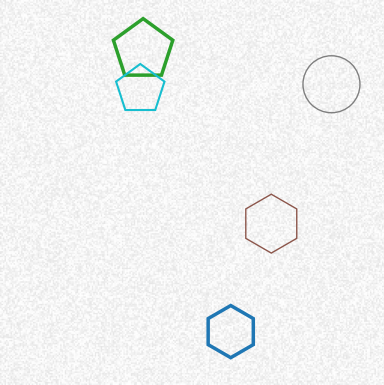[{"shape": "hexagon", "thickness": 2.5, "radius": 0.34, "center": [0.599, 0.139]}, {"shape": "pentagon", "thickness": 2.5, "radius": 0.41, "center": [0.372, 0.87]}, {"shape": "hexagon", "thickness": 1, "radius": 0.38, "center": [0.705, 0.419]}, {"shape": "circle", "thickness": 1, "radius": 0.37, "center": [0.861, 0.781]}, {"shape": "pentagon", "thickness": 1.5, "radius": 0.33, "center": [0.364, 0.768]}]